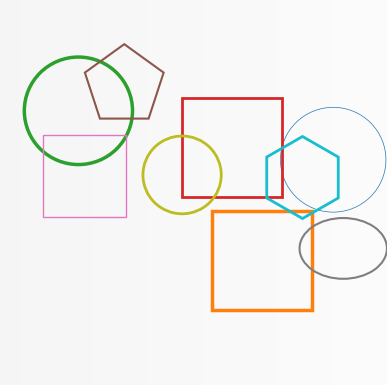[{"shape": "circle", "thickness": 0.5, "radius": 0.68, "center": [0.86, 0.585]}, {"shape": "square", "thickness": 2.5, "radius": 0.64, "center": [0.676, 0.324]}, {"shape": "circle", "thickness": 2.5, "radius": 0.7, "center": [0.202, 0.712]}, {"shape": "square", "thickness": 2, "radius": 0.64, "center": [0.599, 0.617]}, {"shape": "pentagon", "thickness": 1.5, "radius": 0.53, "center": [0.321, 0.778]}, {"shape": "square", "thickness": 1, "radius": 0.53, "center": [0.219, 0.544]}, {"shape": "oval", "thickness": 1.5, "radius": 0.56, "center": [0.886, 0.355]}, {"shape": "circle", "thickness": 2, "radius": 0.51, "center": [0.47, 0.546]}, {"shape": "hexagon", "thickness": 2, "radius": 0.53, "center": [0.781, 0.539]}]